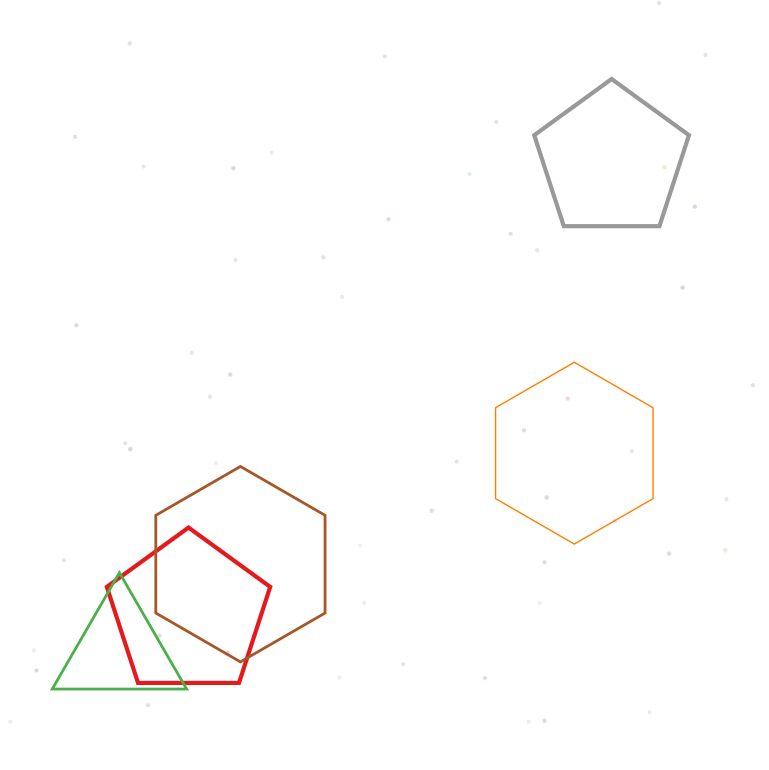[{"shape": "pentagon", "thickness": 1.5, "radius": 0.56, "center": [0.245, 0.203]}, {"shape": "triangle", "thickness": 1, "radius": 0.5, "center": [0.155, 0.155]}, {"shape": "hexagon", "thickness": 0.5, "radius": 0.59, "center": [0.746, 0.411]}, {"shape": "hexagon", "thickness": 1, "radius": 0.63, "center": [0.312, 0.267]}, {"shape": "pentagon", "thickness": 1.5, "radius": 0.53, "center": [0.794, 0.792]}]